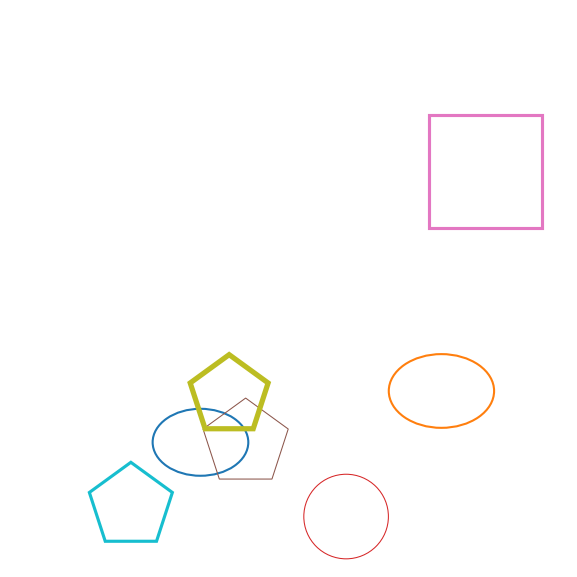[{"shape": "oval", "thickness": 1, "radius": 0.41, "center": [0.347, 0.233]}, {"shape": "oval", "thickness": 1, "radius": 0.46, "center": [0.764, 0.322]}, {"shape": "circle", "thickness": 0.5, "radius": 0.37, "center": [0.599, 0.105]}, {"shape": "pentagon", "thickness": 0.5, "radius": 0.39, "center": [0.425, 0.232]}, {"shape": "square", "thickness": 1.5, "radius": 0.49, "center": [0.84, 0.702]}, {"shape": "pentagon", "thickness": 2.5, "radius": 0.35, "center": [0.397, 0.314]}, {"shape": "pentagon", "thickness": 1.5, "radius": 0.38, "center": [0.227, 0.123]}]